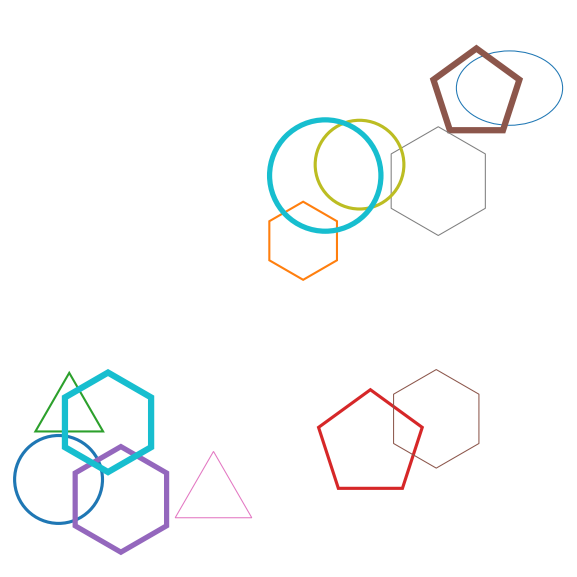[{"shape": "oval", "thickness": 0.5, "radius": 0.46, "center": [0.882, 0.847]}, {"shape": "circle", "thickness": 1.5, "radius": 0.38, "center": [0.101, 0.169]}, {"shape": "hexagon", "thickness": 1, "radius": 0.34, "center": [0.525, 0.582]}, {"shape": "triangle", "thickness": 1, "radius": 0.34, "center": [0.12, 0.286]}, {"shape": "pentagon", "thickness": 1.5, "radius": 0.47, "center": [0.641, 0.23]}, {"shape": "hexagon", "thickness": 2.5, "radius": 0.46, "center": [0.209, 0.134]}, {"shape": "hexagon", "thickness": 0.5, "radius": 0.43, "center": [0.755, 0.274]}, {"shape": "pentagon", "thickness": 3, "radius": 0.39, "center": [0.825, 0.837]}, {"shape": "triangle", "thickness": 0.5, "radius": 0.38, "center": [0.37, 0.141]}, {"shape": "hexagon", "thickness": 0.5, "radius": 0.47, "center": [0.759, 0.686]}, {"shape": "circle", "thickness": 1.5, "radius": 0.38, "center": [0.623, 0.714]}, {"shape": "circle", "thickness": 2.5, "radius": 0.48, "center": [0.563, 0.695]}, {"shape": "hexagon", "thickness": 3, "radius": 0.43, "center": [0.187, 0.268]}]